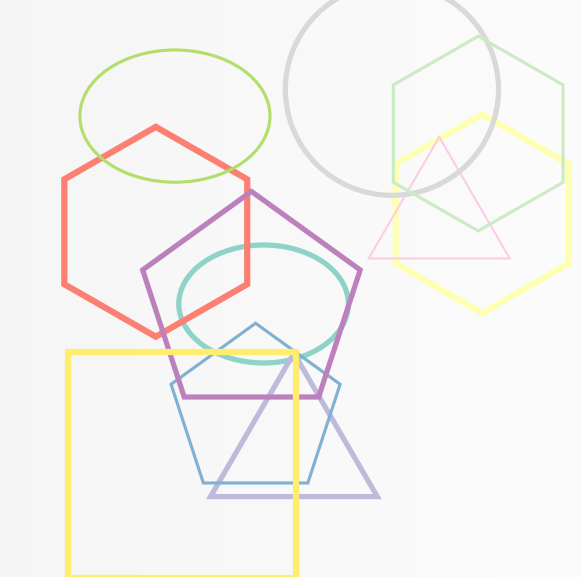[{"shape": "oval", "thickness": 2.5, "radius": 0.73, "center": [0.453, 0.473]}, {"shape": "hexagon", "thickness": 3, "radius": 0.86, "center": [0.83, 0.629]}, {"shape": "triangle", "thickness": 2.5, "radius": 0.83, "center": [0.506, 0.222]}, {"shape": "hexagon", "thickness": 3, "radius": 0.91, "center": [0.268, 0.598]}, {"shape": "pentagon", "thickness": 1.5, "radius": 0.76, "center": [0.44, 0.287]}, {"shape": "oval", "thickness": 1.5, "radius": 0.82, "center": [0.301, 0.798]}, {"shape": "triangle", "thickness": 1, "radius": 0.7, "center": [0.756, 0.622]}, {"shape": "circle", "thickness": 2.5, "radius": 0.92, "center": [0.674, 0.844]}, {"shape": "pentagon", "thickness": 2.5, "radius": 0.98, "center": [0.433, 0.471]}, {"shape": "hexagon", "thickness": 1.5, "radius": 0.84, "center": [0.823, 0.768]}, {"shape": "square", "thickness": 3, "radius": 0.98, "center": [0.313, 0.194]}]